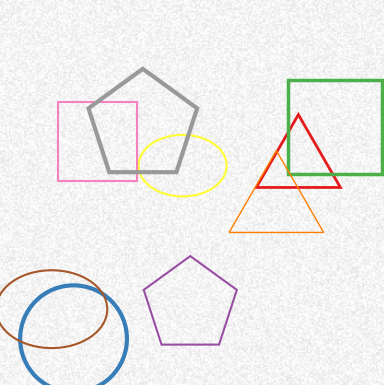[{"shape": "triangle", "thickness": 2, "radius": 0.63, "center": [0.775, 0.576]}, {"shape": "circle", "thickness": 3, "radius": 0.69, "center": [0.191, 0.12]}, {"shape": "square", "thickness": 2.5, "radius": 0.61, "center": [0.871, 0.671]}, {"shape": "pentagon", "thickness": 1.5, "radius": 0.64, "center": [0.494, 0.208]}, {"shape": "triangle", "thickness": 1, "radius": 0.71, "center": [0.718, 0.467]}, {"shape": "oval", "thickness": 1.5, "radius": 0.57, "center": [0.474, 0.57]}, {"shape": "oval", "thickness": 1.5, "radius": 0.72, "center": [0.134, 0.197]}, {"shape": "square", "thickness": 1.5, "radius": 0.51, "center": [0.253, 0.632]}, {"shape": "pentagon", "thickness": 3, "radius": 0.74, "center": [0.371, 0.673]}]